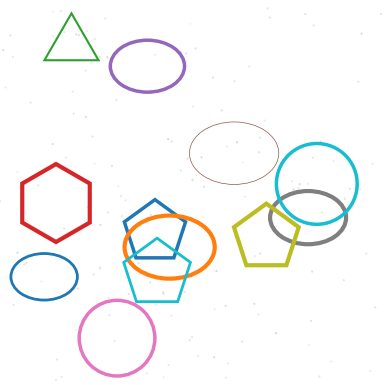[{"shape": "oval", "thickness": 2, "radius": 0.43, "center": [0.115, 0.281]}, {"shape": "pentagon", "thickness": 2.5, "radius": 0.42, "center": [0.402, 0.398]}, {"shape": "oval", "thickness": 3, "radius": 0.59, "center": [0.441, 0.358]}, {"shape": "triangle", "thickness": 1.5, "radius": 0.41, "center": [0.186, 0.884]}, {"shape": "hexagon", "thickness": 3, "radius": 0.51, "center": [0.145, 0.473]}, {"shape": "oval", "thickness": 2.5, "radius": 0.48, "center": [0.383, 0.828]}, {"shape": "oval", "thickness": 0.5, "radius": 0.58, "center": [0.608, 0.602]}, {"shape": "circle", "thickness": 2.5, "radius": 0.49, "center": [0.304, 0.122]}, {"shape": "oval", "thickness": 3, "radius": 0.49, "center": [0.8, 0.435]}, {"shape": "pentagon", "thickness": 3, "radius": 0.44, "center": [0.692, 0.383]}, {"shape": "circle", "thickness": 2.5, "radius": 0.52, "center": [0.823, 0.522]}, {"shape": "pentagon", "thickness": 2, "radius": 0.46, "center": [0.408, 0.29]}]